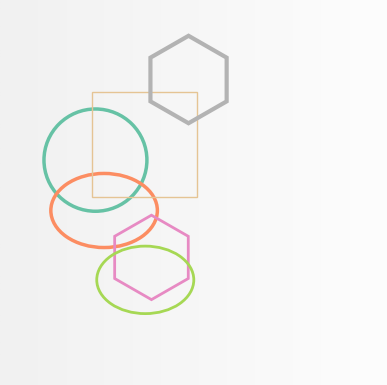[{"shape": "circle", "thickness": 2.5, "radius": 0.66, "center": [0.246, 0.584]}, {"shape": "oval", "thickness": 2.5, "radius": 0.69, "center": [0.269, 0.453]}, {"shape": "hexagon", "thickness": 2, "radius": 0.55, "center": [0.391, 0.331]}, {"shape": "oval", "thickness": 2, "radius": 0.63, "center": [0.375, 0.273]}, {"shape": "square", "thickness": 1, "radius": 0.68, "center": [0.373, 0.624]}, {"shape": "hexagon", "thickness": 3, "radius": 0.57, "center": [0.487, 0.793]}]